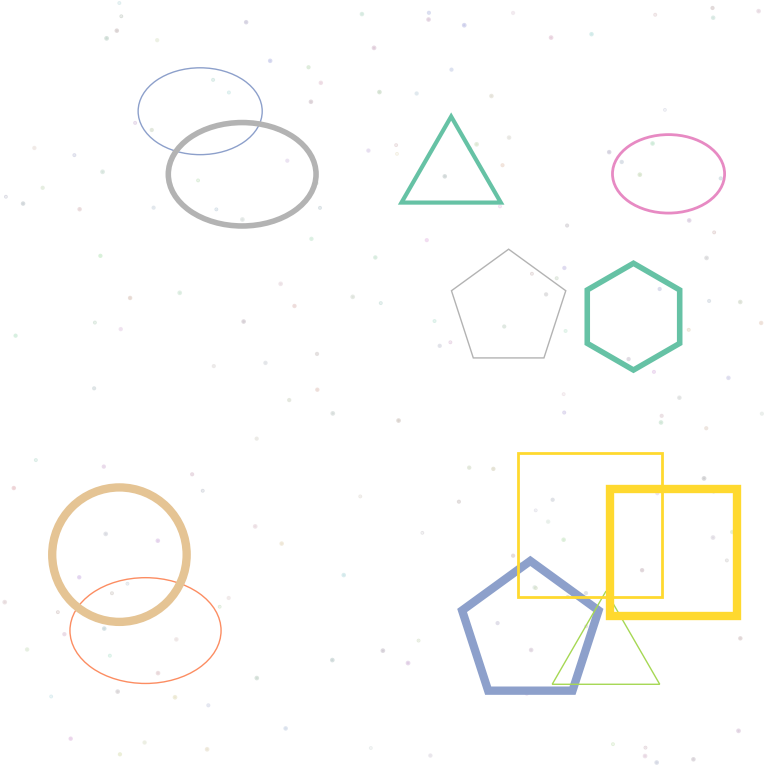[{"shape": "hexagon", "thickness": 2, "radius": 0.35, "center": [0.823, 0.589]}, {"shape": "triangle", "thickness": 1.5, "radius": 0.37, "center": [0.586, 0.774]}, {"shape": "oval", "thickness": 0.5, "radius": 0.49, "center": [0.189, 0.181]}, {"shape": "pentagon", "thickness": 3, "radius": 0.47, "center": [0.689, 0.178]}, {"shape": "oval", "thickness": 0.5, "radius": 0.4, "center": [0.26, 0.856]}, {"shape": "oval", "thickness": 1, "radius": 0.36, "center": [0.868, 0.774]}, {"shape": "triangle", "thickness": 0.5, "radius": 0.4, "center": [0.787, 0.152]}, {"shape": "square", "thickness": 1, "radius": 0.47, "center": [0.766, 0.319]}, {"shape": "square", "thickness": 3, "radius": 0.41, "center": [0.875, 0.283]}, {"shape": "circle", "thickness": 3, "radius": 0.44, "center": [0.155, 0.28]}, {"shape": "pentagon", "thickness": 0.5, "radius": 0.39, "center": [0.661, 0.598]}, {"shape": "oval", "thickness": 2, "radius": 0.48, "center": [0.315, 0.774]}]